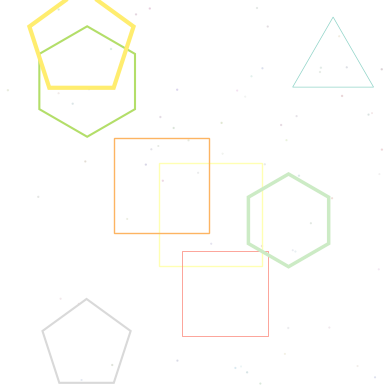[{"shape": "triangle", "thickness": 0.5, "radius": 0.61, "center": [0.865, 0.834]}, {"shape": "square", "thickness": 1, "radius": 0.67, "center": [0.546, 0.442]}, {"shape": "square", "thickness": 0.5, "radius": 0.56, "center": [0.585, 0.237]}, {"shape": "square", "thickness": 1, "radius": 0.62, "center": [0.42, 0.518]}, {"shape": "hexagon", "thickness": 1.5, "radius": 0.72, "center": [0.226, 0.788]}, {"shape": "pentagon", "thickness": 1.5, "radius": 0.6, "center": [0.225, 0.103]}, {"shape": "hexagon", "thickness": 2.5, "radius": 0.6, "center": [0.749, 0.428]}, {"shape": "pentagon", "thickness": 3, "radius": 0.71, "center": [0.212, 0.887]}]